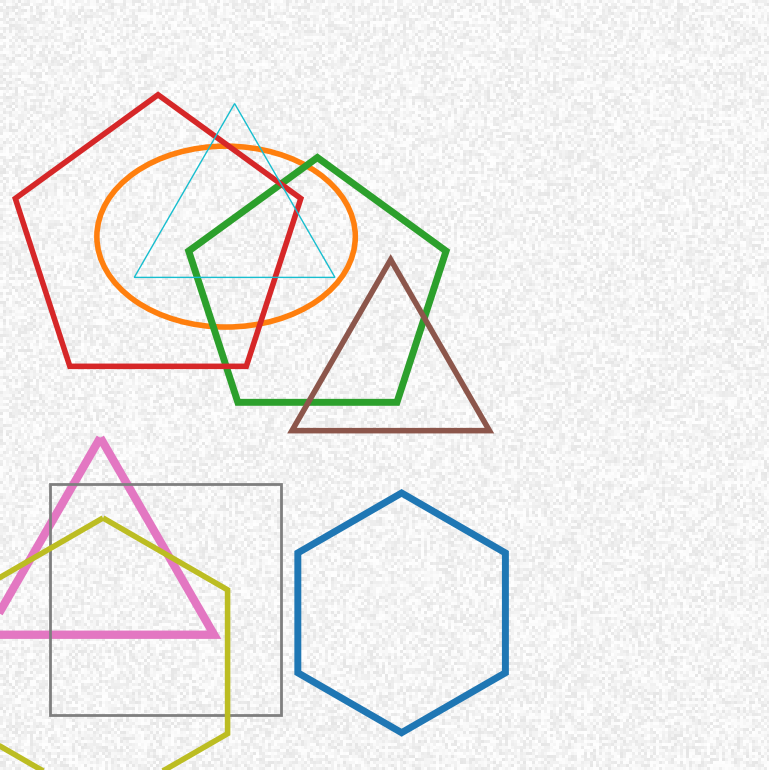[{"shape": "hexagon", "thickness": 2.5, "radius": 0.78, "center": [0.522, 0.204]}, {"shape": "oval", "thickness": 2, "radius": 0.84, "center": [0.294, 0.693]}, {"shape": "pentagon", "thickness": 2.5, "radius": 0.88, "center": [0.412, 0.62]}, {"shape": "pentagon", "thickness": 2, "radius": 0.97, "center": [0.205, 0.682]}, {"shape": "triangle", "thickness": 2, "radius": 0.74, "center": [0.507, 0.515]}, {"shape": "triangle", "thickness": 3, "radius": 0.85, "center": [0.13, 0.261]}, {"shape": "square", "thickness": 1, "radius": 0.75, "center": [0.215, 0.221]}, {"shape": "hexagon", "thickness": 2, "radius": 0.93, "center": [0.134, 0.141]}, {"shape": "triangle", "thickness": 0.5, "radius": 0.75, "center": [0.305, 0.715]}]